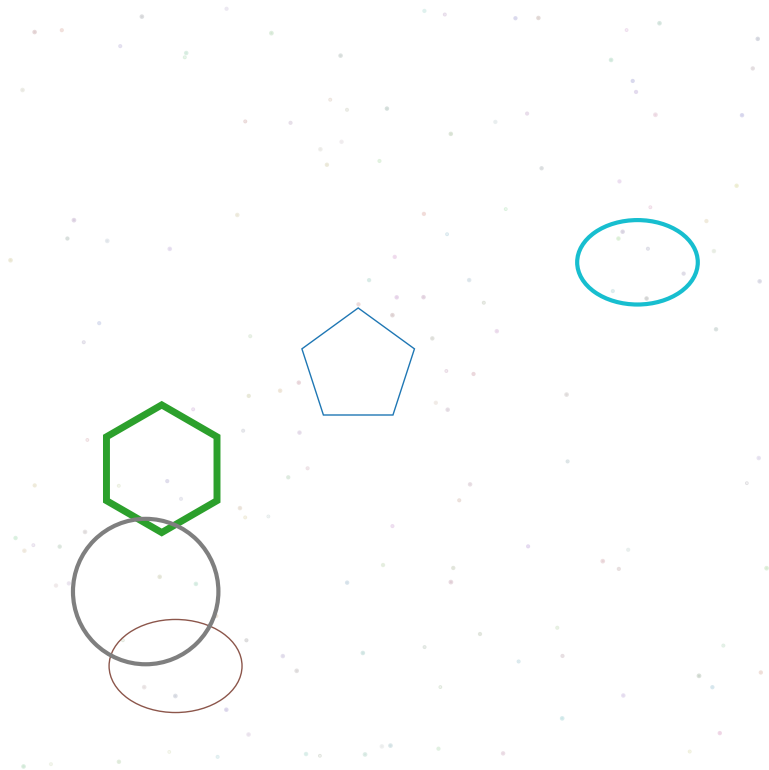[{"shape": "pentagon", "thickness": 0.5, "radius": 0.38, "center": [0.465, 0.523]}, {"shape": "hexagon", "thickness": 2.5, "radius": 0.41, "center": [0.21, 0.391]}, {"shape": "oval", "thickness": 0.5, "radius": 0.43, "center": [0.228, 0.135]}, {"shape": "circle", "thickness": 1.5, "radius": 0.47, "center": [0.189, 0.232]}, {"shape": "oval", "thickness": 1.5, "radius": 0.39, "center": [0.828, 0.659]}]